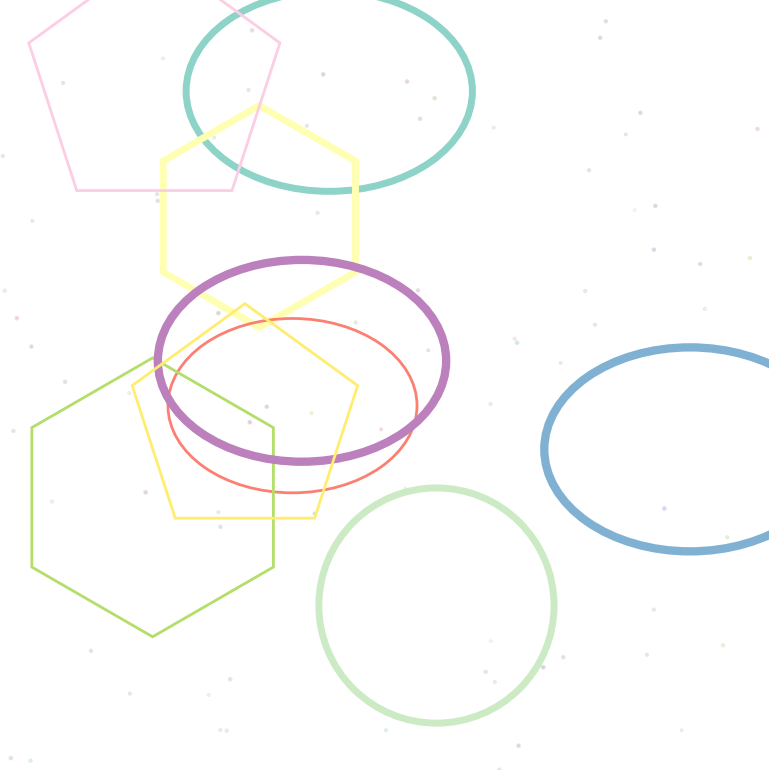[{"shape": "oval", "thickness": 2.5, "radius": 0.93, "center": [0.428, 0.882]}, {"shape": "hexagon", "thickness": 2.5, "radius": 0.72, "center": [0.337, 0.719]}, {"shape": "oval", "thickness": 1, "radius": 0.81, "center": [0.38, 0.473]}, {"shape": "oval", "thickness": 3, "radius": 0.95, "center": [0.896, 0.416]}, {"shape": "hexagon", "thickness": 1, "radius": 0.91, "center": [0.198, 0.354]}, {"shape": "pentagon", "thickness": 1, "radius": 0.86, "center": [0.2, 0.891]}, {"shape": "oval", "thickness": 3, "radius": 0.94, "center": [0.392, 0.531]}, {"shape": "circle", "thickness": 2.5, "radius": 0.76, "center": [0.567, 0.214]}, {"shape": "pentagon", "thickness": 1, "radius": 0.77, "center": [0.318, 0.452]}]